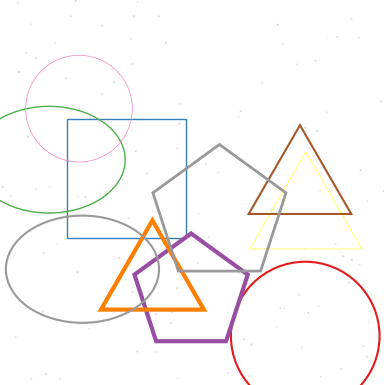[{"shape": "circle", "thickness": 1.5, "radius": 0.97, "center": [0.793, 0.127]}, {"shape": "square", "thickness": 1, "radius": 0.77, "center": [0.329, 0.535]}, {"shape": "oval", "thickness": 1, "radius": 0.99, "center": [0.127, 0.585]}, {"shape": "pentagon", "thickness": 3, "radius": 0.77, "center": [0.496, 0.239]}, {"shape": "triangle", "thickness": 3, "radius": 0.77, "center": [0.396, 0.273]}, {"shape": "triangle", "thickness": 0.5, "radius": 0.84, "center": [0.794, 0.437]}, {"shape": "triangle", "thickness": 1.5, "radius": 0.77, "center": [0.779, 0.521]}, {"shape": "circle", "thickness": 0.5, "radius": 0.69, "center": [0.205, 0.718]}, {"shape": "pentagon", "thickness": 2, "radius": 0.91, "center": [0.57, 0.443]}, {"shape": "oval", "thickness": 1.5, "radius": 0.99, "center": [0.214, 0.301]}]